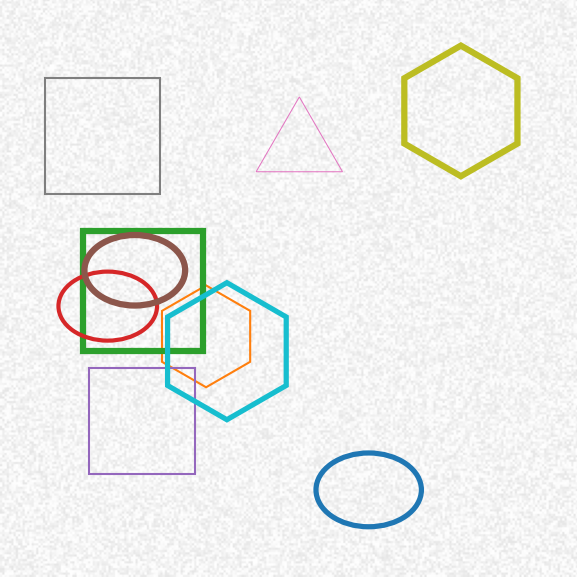[{"shape": "oval", "thickness": 2.5, "radius": 0.46, "center": [0.638, 0.151]}, {"shape": "hexagon", "thickness": 1, "radius": 0.44, "center": [0.357, 0.417]}, {"shape": "square", "thickness": 3, "radius": 0.52, "center": [0.248, 0.495]}, {"shape": "oval", "thickness": 2, "radius": 0.43, "center": [0.187, 0.469]}, {"shape": "square", "thickness": 1, "radius": 0.46, "center": [0.245, 0.27]}, {"shape": "oval", "thickness": 3, "radius": 0.44, "center": [0.233, 0.531]}, {"shape": "triangle", "thickness": 0.5, "radius": 0.43, "center": [0.518, 0.745]}, {"shape": "square", "thickness": 1, "radius": 0.5, "center": [0.177, 0.764]}, {"shape": "hexagon", "thickness": 3, "radius": 0.57, "center": [0.798, 0.807]}, {"shape": "hexagon", "thickness": 2.5, "radius": 0.59, "center": [0.393, 0.391]}]